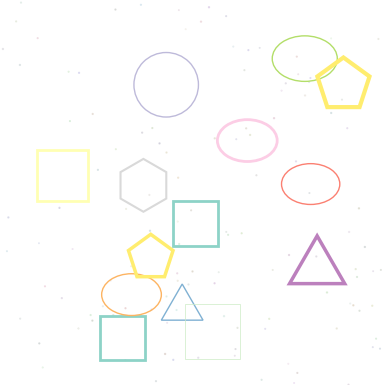[{"shape": "square", "thickness": 2, "radius": 0.29, "center": [0.508, 0.42]}, {"shape": "square", "thickness": 2, "radius": 0.29, "center": [0.318, 0.122]}, {"shape": "square", "thickness": 2, "radius": 0.33, "center": [0.163, 0.544]}, {"shape": "circle", "thickness": 1, "radius": 0.42, "center": [0.432, 0.78]}, {"shape": "oval", "thickness": 1, "radius": 0.38, "center": [0.807, 0.522]}, {"shape": "triangle", "thickness": 1, "radius": 0.31, "center": [0.473, 0.2]}, {"shape": "oval", "thickness": 1, "radius": 0.39, "center": [0.342, 0.235]}, {"shape": "oval", "thickness": 1, "radius": 0.42, "center": [0.792, 0.848]}, {"shape": "oval", "thickness": 2, "radius": 0.39, "center": [0.642, 0.635]}, {"shape": "hexagon", "thickness": 1.5, "radius": 0.34, "center": [0.373, 0.519]}, {"shape": "triangle", "thickness": 2.5, "radius": 0.41, "center": [0.824, 0.305]}, {"shape": "square", "thickness": 0.5, "radius": 0.36, "center": [0.551, 0.138]}, {"shape": "pentagon", "thickness": 3, "radius": 0.36, "center": [0.892, 0.779]}, {"shape": "pentagon", "thickness": 2.5, "radius": 0.3, "center": [0.392, 0.331]}]